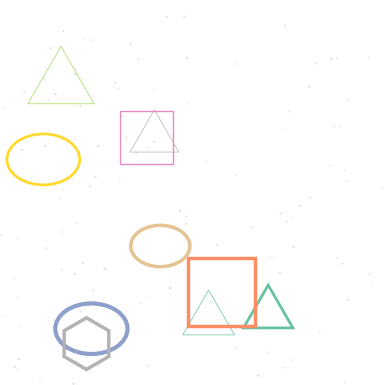[{"shape": "triangle", "thickness": 0.5, "radius": 0.39, "center": [0.542, 0.169]}, {"shape": "triangle", "thickness": 2, "radius": 0.37, "center": [0.697, 0.185]}, {"shape": "square", "thickness": 2.5, "radius": 0.44, "center": [0.575, 0.241]}, {"shape": "oval", "thickness": 3, "radius": 0.47, "center": [0.237, 0.146]}, {"shape": "square", "thickness": 1, "radius": 0.34, "center": [0.382, 0.643]}, {"shape": "triangle", "thickness": 0.5, "radius": 0.5, "center": [0.158, 0.78]}, {"shape": "oval", "thickness": 2, "radius": 0.47, "center": [0.113, 0.586]}, {"shape": "oval", "thickness": 2.5, "radius": 0.38, "center": [0.416, 0.361]}, {"shape": "triangle", "thickness": 0.5, "radius": 0.37, "center": [0.401, 0.642]}, {"shape": "hexagon", "thickness": 2.5, "radius": 0.33, "center": [0.225, 0.107]}]